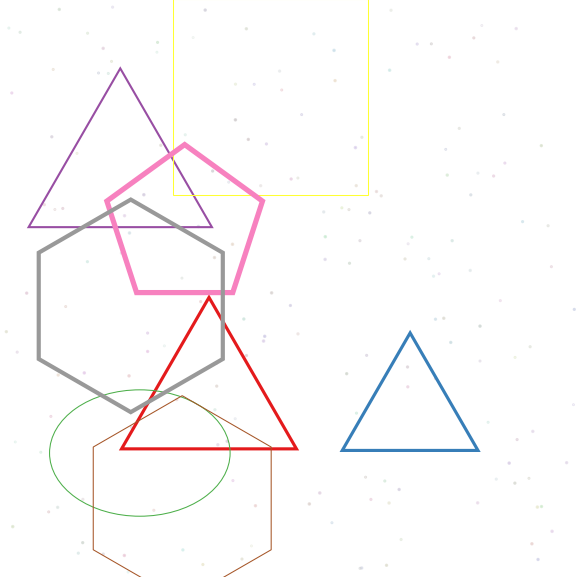[{"shape": "triangle", "thickness": 1.5, "radius": 0.87, "center": [0.362, 0.309]}, {"shape": "triangle", "thickness": 1.5, "radius": 0.68, "center": [0.71, 0.287]}, {"shape": "oval", "thickness": 0.5, "radius": 0.78, "center": [0.242, 0.215]}, {"shape": "triangle", "thickness": 1, "radius": 0.92, "center": [0.208, 0.697]}, {"shape": "square", "thickness": 0.5, "radius": 0.85, "center": [0.469, 0.831]}, {"shape": "hexagon", "thickness": 0.5, "radius": 0.89, "center": [0.316, 0.136]}, {"shape": "pentagon", "thickness": 2.5, "radius": 0.71, "center": [0.32, 0.607]}, {"shape": "hexagon", "thickness": 2, "radius": 0.92, "center": [0.226, 0.47]}]